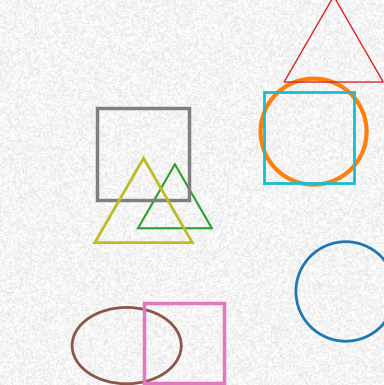[{"shape": "circle", "thickness": 2, "radius": 0.65, "center": [0.898, 0.243]}, {"shape": "circle", "thickness": 3, "radius": 0.69, "center": [0.814, 0.658]}, {"shape": "triangle", "thickness": 1.5, "radius": 0.55, "center": [0.454, 0.463]}, {"shape": "triangle", "thickness": 1, "radius": 0.74, "center": [0.867, 0.861]}, {"shape": "oval", "thickness": 2, "radius": 0.71, "center": [0.329, 0.102]}, {"shape": "square", "thickness": 2.5, "radius": 0.52, "center": [0.478, 0.109]}, {"shape": "square", "thickness": 2.5, "radius": 0.59, "center": [0.371, 0.6]}, {"shape": "triangle", "thickness": 2, "radius": 0.73, "center": [0.373, 0.443]}, {"shape": "square", "thickness": 2, "radius": 0.59, "center": [0.803, 0.642]}]